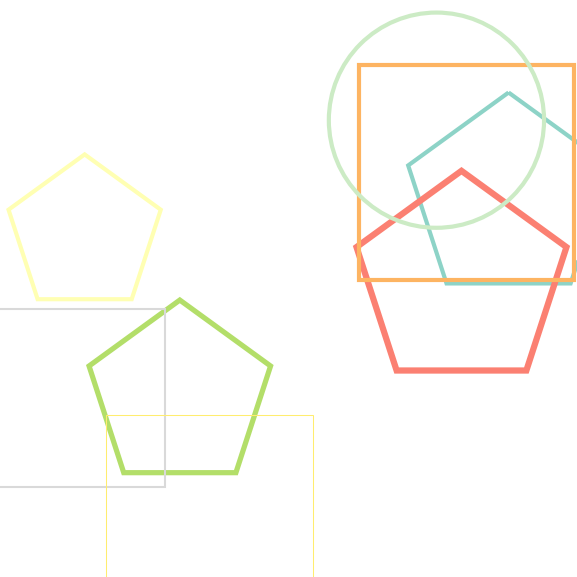[{"shape": "pentagon", "thickness": 2, "radius": 0.91, "center": [0.881, 0.656]}, {"shape": "pentagon", "thickness": 2, "radius": 0.69, "center": [0.147, 0.593]}, {"shape": "pentagon", "thickness": 3, "radius": 0.96, "center": [0.799, 0.512]}, {"shape": "square", "thickness": 2, "radius": 0.93, "center": [0.808, 0.7]}, {"shape": "pentagon", "thickness": 2.5, "radius": 0.83, "center": [0.311, 0.314]}, {"shape": "square", "thickness": 1, "radius": 0.77, "center": [0.132, 0.31]}, {"shape": "circle", "thickness": 2, "radius": 0.93, "center": [0.756, 0.791]}, {"shape": "square", "thickness": 0.5, "radius": 0.9, "center": [0.363, 0.101]}]